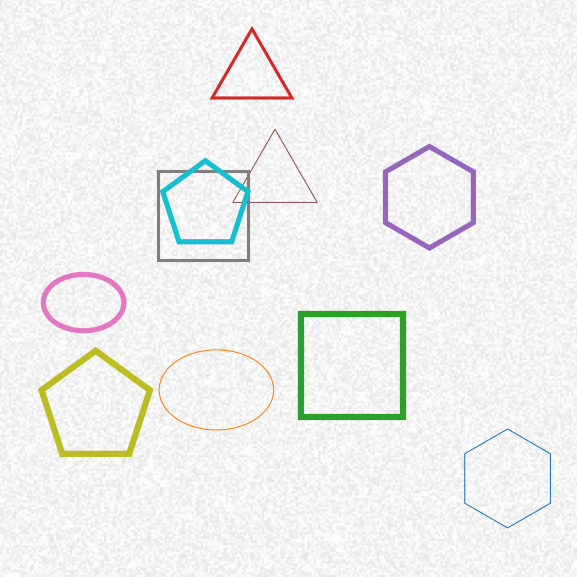[{"shape": "hexagon", "thickness": 0.5, "radius": 0.43, "center": [0.879, 0.171]}, {"shape": "oval", "thickness": 0.5, "radius": 0.5, "center": [0.375, 0.324]}, {"shape": "square", "thickness": 3, "radius": 0.45, "center": [0.609, 0.366]}, {"shape": "triangle", "thickness": 1.5, "radius": 0.4, "center": [0.436, 0.869]}, {"shape": "hexagon", "thickness": 2.5, "radius": 0.44, "center": [0.744, 0.658]}, {"shape": "triangle", "thickness": 0.5, "radius": 0.42, "center": [0.476, 0.691]}, {"shape": "oval", "thickness": 2.5, "radius": 0.35, "center": [0.145, 0.475]}, {"shape": "square", "thickness": 1.5, "radius": 0.39, "center": [0.352, 0.626]}, {"shape": "pentagon", "thickness": 3, "radius": 0.49, "center": [0.166, 0.293]}, {"shape": "pentagon", "thickness": 2.5, "radius": 0.39, "center": [0.356, 0.643]}]